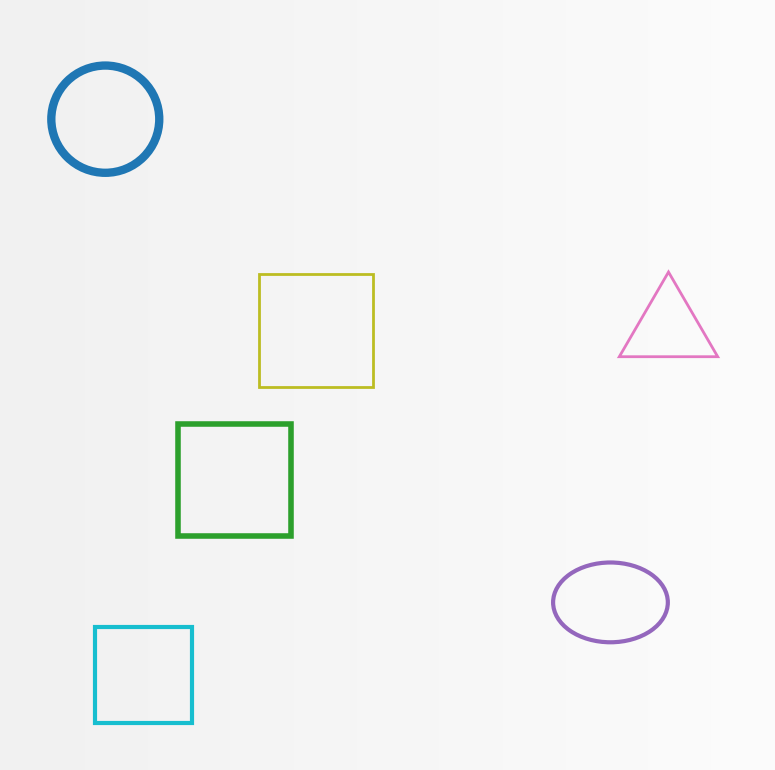[{"shape": "circle", "thickness": 3, "radius": 0.35, "center": [0.136, 0.845]}, {"shape": "square", "thickness": 2, "radius": 0.36, "center": [0.303, 0.376]}, {"shape": "oval", "thickness": 1.5, "radius": 0.37, "center": [0.788, 0.218]}, {"shape": "triangle", "thickness": 1, "radius": 0.37, "center": [0.863, 0.573]}, {"shape": "square", "thickness": 1, "radius": 0.37, "center": [0.408, 0.571]}, {"shape": "square", "thickness": 1.5, "radius": 0.31, "center": [0.185, 0.123]}]